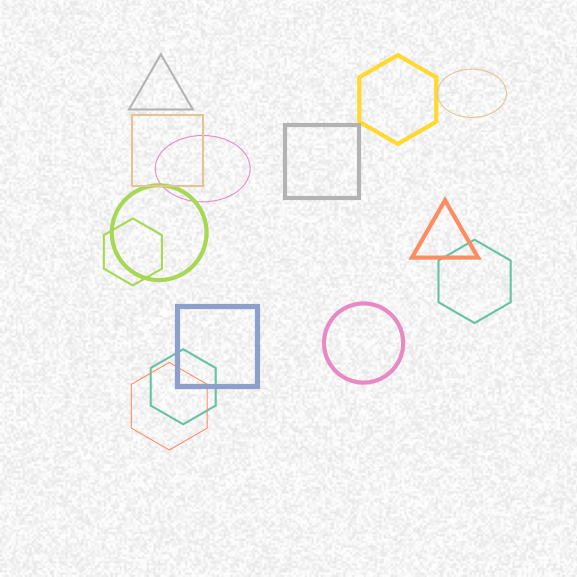[{"shape": "hexagon", "thickness": 1, "radius": 0.36, "center": [0.822, 0.512]}, {"shape": "hexagon", "thickness": 1, "radius": 0.32, "center": [0.317, 0.329]}, {"shape": "hexagon", "thickness": 0.5, "radius": 0.38, "center": [0.293, 0.296]}, {"shape": "triangle", "thickness": 2, "radius": 0.33, "center": [0.771, 0.586]}, {"shape": "square", "thickness": 2.5, "radius": 0.35, "center": [0.376, 0.399]}, {"shape": "oval", "thickness": 0.5, "radius": 0.41, "center": [0.351, 0.707]}, {"shape": "circle", "thickness": 2, "radius": 0.34, "center": [0.63, 0.405]}, {"shape": "circle", "thickness": 2, "radius": 0.41, "center": [0.276, 0.596]}, {"shape": "hexagon", "thickness": 1, "radius": 0.29, "center": [0.23, 0.563]}, {"shape": "hexagon", "thickness": 2, "radius": 0.38, "center": [0.689, 0.827]}, {"shape": "oval", "thickness": 0.5, "radius": 0.3, "center": [0.817, 0.838]}, {"shape": "square", "thickness": 1, "radius": 0.31, "center": [0.29, 0.738]}, {"shape": "triangle", "thickness": 1, "radius": 0.32, "center": [0.279, 0.841]}, {"shape": "square", "thickness": 2, "radius": 0.32, "center": [0.557, 0.72]}]